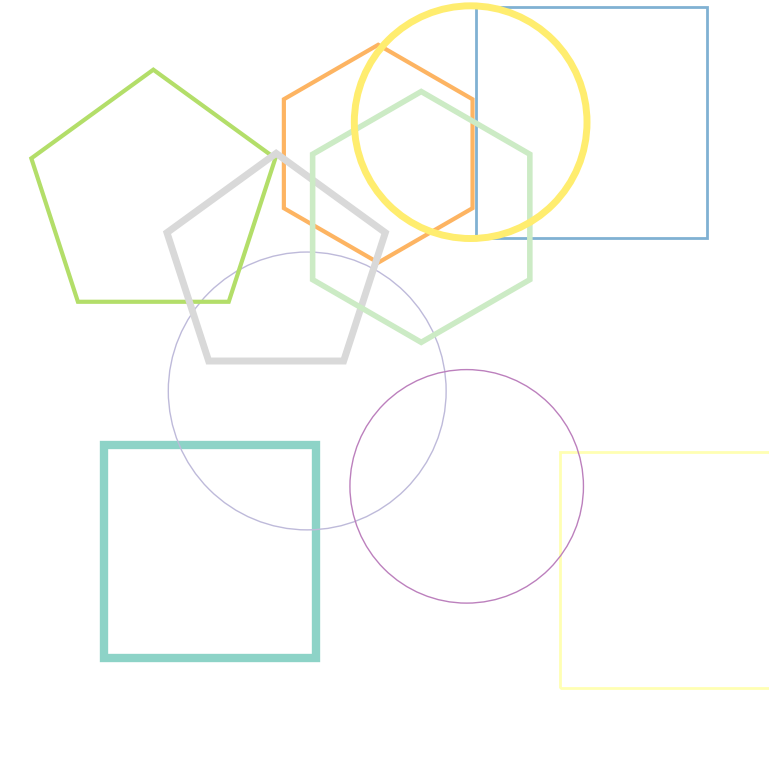[{"shape": "square", "thickness": 3, "radius": 0.69, "center": [0.273, 0.284]}, {"shape": "square", "thickness": 1, "radius": 0.77, "center": [0.881, 0.26]}, {"shape": "circle", "thickness": 0.5, "radius": 0.9, "center": [0.399, 0.492]}, {"shape": "square", "thickness": 1, "radius": 0.75, "center": [0.768, 0.841]}, {"shape": "hexagon", "thickness": 1.5, "radius": 0.71, "center": [0.491, 0.8]}, {"shape": "pentagon", "thickness": 1.5, "radius": 0.83, "center": [0.199, 0.743]}, {"shape": "pentagon", "thickness": 2.5, "radius": 0.75, "center": [0.359, 0.652]}, {"shape": "circle", "thickness": 0.5, "radius": 0.76, "center": [0.606, 0.368]}, {"shape": "hexagon", "thickness": 2, "radius": 0.81, "center": [0.547, 0.718]}, {"shape": "circle", "thickness": 2.5, "radius": 0.76, "center": [0.611, 0.841]}]